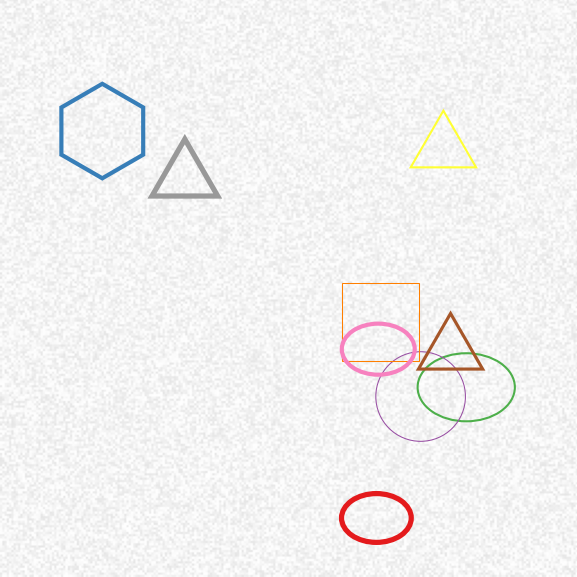[{"shape": "oval", "thickness": 2.5, "radius": 0.3, "center": [0.652, 0.102]}, {"shape": "hexagon", "thickness": 2, "radius": 0.41, "center": [0.177, 0.772]}, {"shape": "oval", "thickness": 1, "radius": 0.42, "center": [0.807, 0.329]}, {"shape": "circle", "thickness": 0.5, "radius": 0.39, "center": [0.728, 0.313]}, {"shape": "square", "thickness": 0.5, "radius": 0.34, "center": [0.659, 0.442]}, {"shape": "triangle", "thickness": 1, "radius": 0.33, "center": [0.768, 0.742]}, {"shape": "triangle", "thickness": 1.5, "radius": 0.32, "center": [0.78, 0.392]}, {"shape": "oval", "thickness": 2, "radius": 0.32, "center": [0.655, 0.395]}, {"shape": "triangle", "thickness": 2.5, "radius": 0.33, "center": [0.32, 0.693]}]